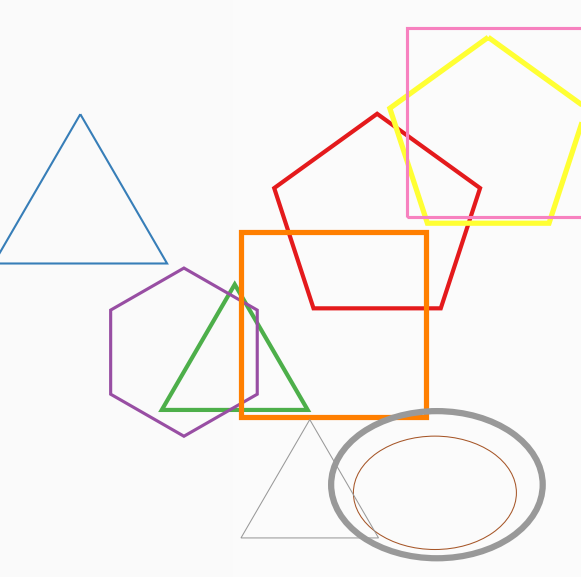[{"shape": "pentagon", "thickness": 2, "radius": 0.93, "center": [0.649, 0.616]}, {"shape": "triangle", "thickness": 1, "radius": 0.86, "center": [0.138, 0.629]}, {"shape": "triangle", "thickness": 2, "radius": 0.72, "center": [0.404, 0.362]}, {"shape": "hexagon", "thickness": 1.5, "radius": 0.73, "center": [0.316, 0.389]}, {"shape": "square", "thickness": 2.5, "radius": 0.8, "center": [0.574, 0.437]}, {"shape": "pentagon", "thickness": 2.5, "radius": 0.89, "center": [0.84, 0.757]}, {"shape": "oval", "thickness": 0.5, "radius": 0.7, "center": [0.748, 0.146]}, {"shape": "square", "thickness": 1.5, "radius": 0.82, "center": [0.863, 0.787]}, {"shape": "triangle", "thickness": 0.5, "radius": 0.68, "center": [0.533, 0.136]}, {"shape": "oval", "thickness": 3, "radius": 0.91, "center": [0.752, 0.16]}]